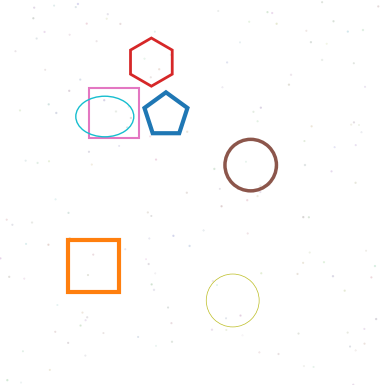[{"shape": "pentagon", "thickness": 3, "radius": 0.29, "center": [0.431, 0.701]}, {"shape": "square", "thickness": 3, "radius": 0.34, "center": [0.242, 0.31]}, {"shape": "hexagon", "thickness": 2, "radius": 0.31, "center": [0.393, 0.839]}, {"shape": "circle", "thickness": 2.5, "radius": 0.33, "center": [0.651, 0.571]}, {"shape": "square", "thickness": 1.5, "radius": 0.32, "center": [0.296, 0.706]}, {"shape": "circle", "thickness": 0.5, "radius": 0.34, "center": [0.604, 0.22]}, {"shape": "oval", "thickness": 1, "radius": 0.38, "center": [0.272, 0.697]}]